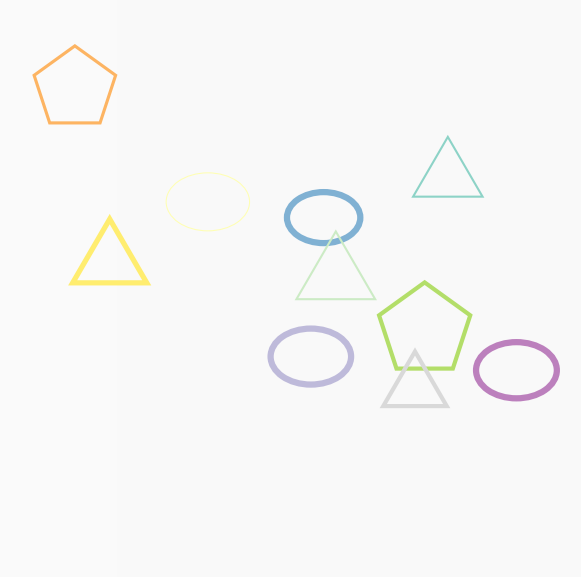[{"shape": "triangle", "thickness": 1, "radius": 0.34, "center": [0.77, 0.693]}, {"shape": "oval", "thickness": 0.5, "radius": 0.36, "center": [0.358, 0.65]}, {"shape": "oval", "thickness": 3, "radius": 0.35, "center": [0.535, 0.382]}, {"shape": "oval", "thickness": 3, "radius": 0.32, "center": [0.557, 0.622]}, {"shape": "pentagon", "thickness": 1.5, "radius": 0.37, "center": [0.129, 0.846]}, {"shape": "pentagon", "thickness": 2, "radius": 0.41, "center": [0.731, 0.428]}, {"shape": "triangle", "thickness": 2, "radius": 0.32, "center": [0.714, 0.327]}, {"shape": "oval", "thickness": 3, "radius": 0.35, "center": [0.889, 0.358]}, {"shape": "triangle", "thickness": 1, "radius": 0.39, "center": [0.578, 0.52]}, {"shape": "triangle", "thickness": 2.5, "radius": 0.37, "center": [0.189, 0.546]}]